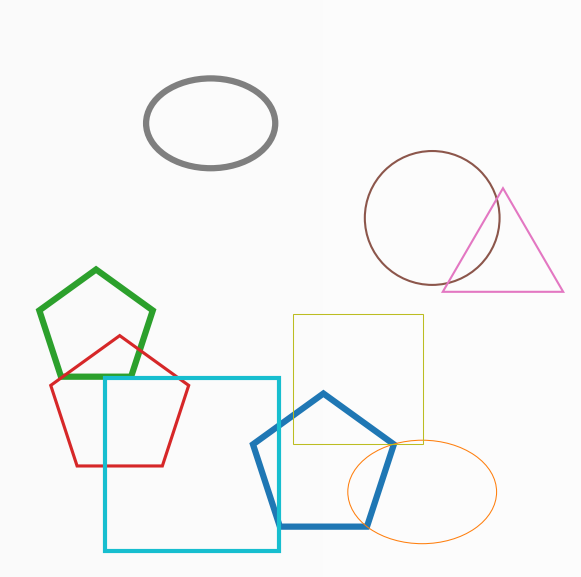[{"shape": "pentagon", "thickness": 3, "radius": 0.64, "center": [0.556, 0.19]}, {"shape": "oval", "thickness": 0.5, "radius": 0.64, "center": [0.726, 0.147]}, {"shape": "pentagon", "thickness": 3, "radius": 0.51, "center": [0.165, 0.43]}, {"shape": "pentagon", "thickness": 1.5, "radius": 0.62, "center": [0.206, 0.293]}, {"shape": "circle", "thickness": 1, "radius": 0.58, "center": [0.744, 0.622]}, {"shape": "triangle", "thickness": 1, "radius": 0.6, "center": [0.865, 0.554]}, {"shape": "oval", "thickness": 3, "radius": 0.56, "center": [0.362, 0.786]}, {"shape": "square", "thickness": 0.5, "radius": 0.56, "center": [0.616, 0.344]}, {"shape": "square", "thickness": 2, "radius": 0.75, "center": [0.331, 0.194]}]